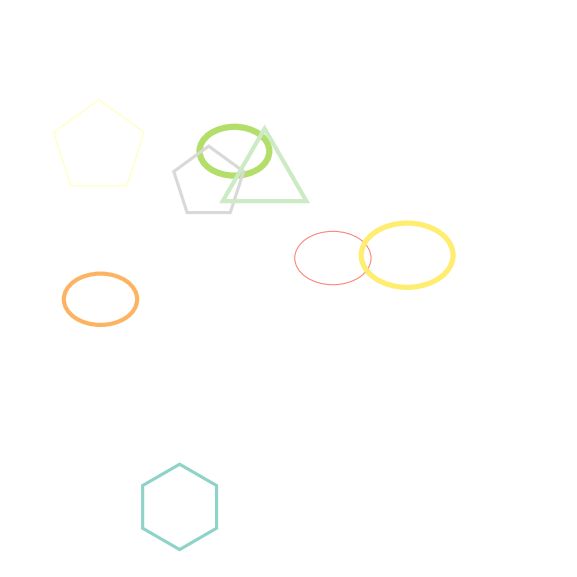[{"shape": "hexagon", "thickness": 1.5, "radius": 0.37, "center": [0.311, 0.121]}, {"shape": "pentagon", "thickness": 0.5, "radius": 0.41, "center": [0.171, 0.744]}, {"shape": "oval", "thickness": 0.5, "radius": 0.33, "center": [0.576, 0.552]}, {"shape": "oval", "thickness": 2, "radius": 0.32, "center": [0.174, 0.481]}, {"shape": "oval", "thickness": 3, "radius": 0.3, "center": [0.406, 0.737]}, {"shape": "pentagon", "thickness": 1.5, "radius": 0.32, "center": [0.361, 0.683]}, {"shape": "triangle", "thickness": 2, "radius": 0.42, "center": [0.458, 0.693]}, {"shape": "oval", "thickness": 2.5, "radius": 0.4, "center": [0.705, 0.557]}]